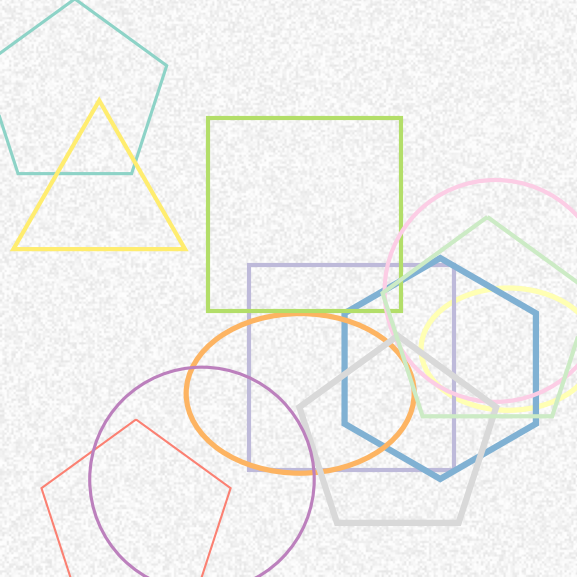[{"shape": "pentagon", "thickness": 1.5, "radius": 0.84, "center": [0.13, 0.834]}, {"shape": "oval", "thickness": 2.5, "radius": 0.76, "center": [0.88, 0.395]}, {"shape": "square", "thickness": 2, "radius": 0.89, "center": [0.608, 0.363]}, {"shape": "pentagon", "thickness": 1, "radius": 0.86, "center": [0.236, 0.101]}, {"shape": "hexagon", "thickness": 3, "radius": 0.96, "center": [0.762, 0.361]}, {"shape": "oval", "thickness": 2.5, "radius": 0.99, "center": [0.52, 0.318]}, {"shape": "square", "thickness": 2, "radius": 0.83, "center": [0.527, 0.628]}, {"shape": "circle", "thickness": 2, "radius": 0.96, "center": [0.858, 0.495]}, {"shape": "pentagon", "thickness": 3, "radius": 0.9, "center": [0.689, 0.239]}, {"shape": "circle", "thickness": 1.5, "radius": 0.97, "center": [0.35, 0.169]}, {"shape": "pentagon", "thickness": 2, "radius": 0.95, "center": [0.844, 0.433]}, {"shape": "triangle", "thickness": 2, "radius": 0.86, "center": [0.172, 0.654]}]